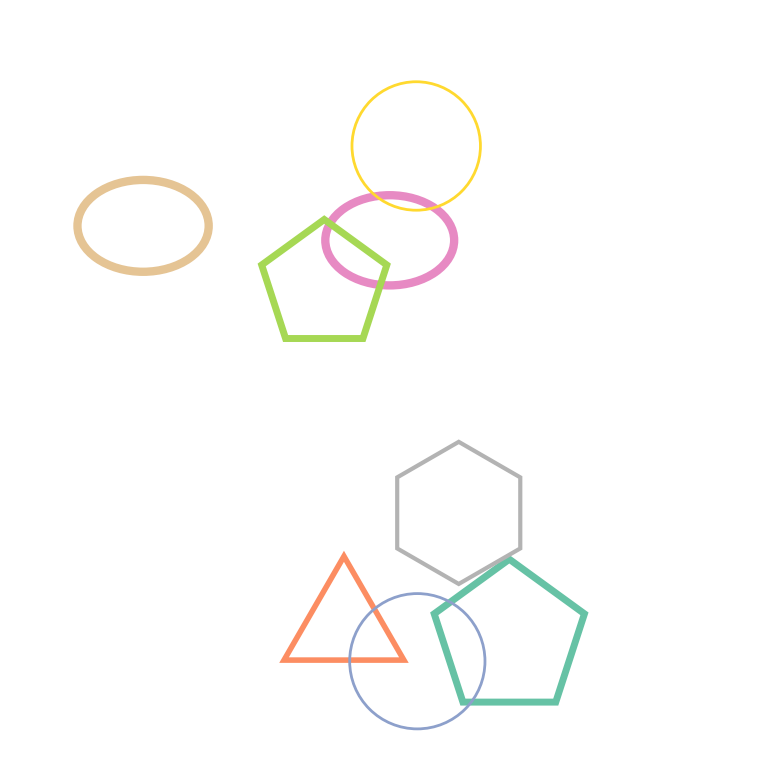[{"shape": "pentagon", "thickness": 2.5, "radius": 0.51, "center": [0.661, 0.171]}, {"shape": "triangle", "thickness": 2, "radius": 0.45, "center": [0.447, 0.188]}, {"shape": "circle", "thickness": 1, "radius": 0.44, "center": [0.542, 0.141]}, {"shape": "oval", "thickness": 3, "radius": 0.42, "center": [0.506, 0.688]}, {"shape": "pentagon", "thickness": 2.5, "radius": 0.43, "center": [0.421, 0.629]}, {"shape": "circle", "thickness": 1, "radius": 0.42, "center": [0.541, 0.81]}, {"shape": "oval", "thickness": 3, "radius": 0.43, "center": [0.186, 0.707]}, {"shape": "hexagon", "thickness": 1.5, "radius": 0.46, "center": [0.596, 0.334]}]